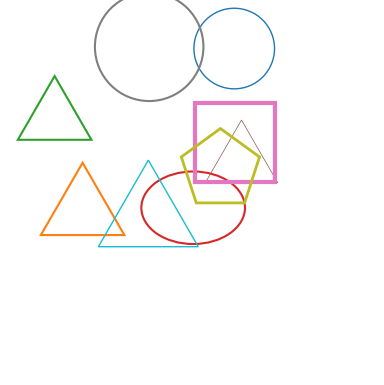[{"shape": "circle", "thickness": 1, "radius": 0.52, "center": [0.608, 0.874]}, {"shape": "triangle", "thickness": 1.5, "radius": 0.63, "center": [0.215, 0.452]}, {"shape": "triangle", "thickness": 1.5, "radius": 0.55, "center": [0.142, 0.692]}, {"shape": "oval", "thickness": 1.5, "radius": 0.67, "center": [0.502, 0.46]}, {"shape": "triangle", "thickness": 0.5, "radius": 0.54, "center": [0.627, 0.58]}, {"shape": "square", "thickness": 3, "radius": 0.52, "center": [0.61, 0.63]}, {"shape": "circle", "thickness": 1.5, "radius": 0.7, "center": [0.387, 0.879]}, {"shape": "pentagon", "thickness": 2, "radius": 0.53, "center": [0.573, 0.559]}, {"shape": "triangle", "thickness": 1, "radius": 0.75, "center": [0.385, 0.434]}]